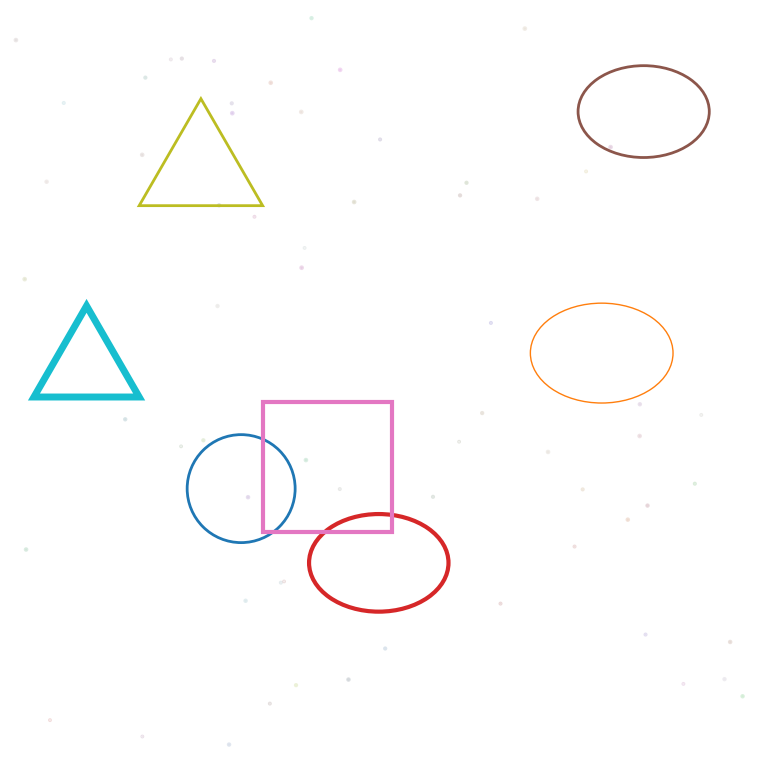[{"shape": "circle", "thickness": 1, "radius": 0.35, "center": [0.313, 0.365]}, {"shape": "oval", "thickness": 0.5, "radius": 0.46, "center": [0.781, 0.541]}, {"shape": "oval", "thickness": 1.5, "radius": 0.45, "center": [0.492, 0.269]}, {"shape": "oval", "thickness": 1, "radius": 0.43, "center": [0.836, 0.855]}, {"shape": "square", "thickness": 1.5, "radius": 0.42, "center": [0.425, 0.394]}, {"shape": "triangle", "thickness": 1, "radius": 0.46, "center": [0.261, 0.779]}, {"shape": "triangle", "thickness": 2.5, "radius": 0.39, "center": [0.112, 0.524]}]